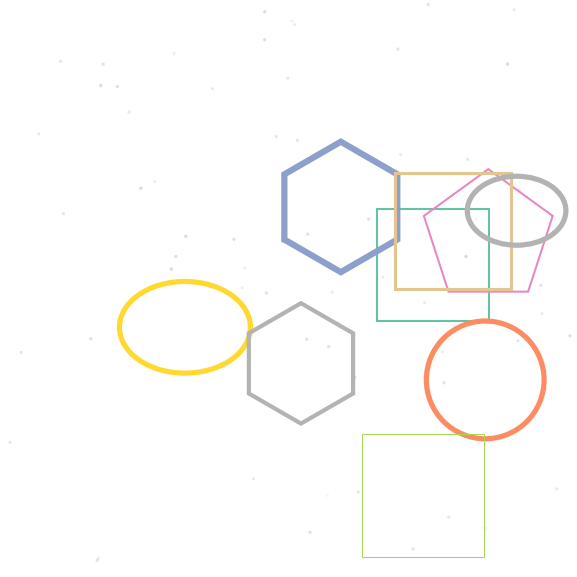[{"shape": "square", "thickness": 1, "radius": 0.49, "center": [0.749, 0.54]}, {"shape": "circle", "thickness": 2.5, "radius": 0.51, "center": [0.84, 0.341]}, {"shape": "hexagon", "thickness": 3, "radius": 0.56, "center": [0.59, 0.641]}, {"shape": "pentagon", "thickness": 1, "radius": 0.59, "center": [0.846, 0.589]}, {"shape": "square", "thickness": 0.5, "radius": 0.53, "center": [0.733, 0.141]}, {"shape": "oval", "thickness": 2.5, "radius": 0.57, "center": [0.32, 0.432]}, {"shape": "square", "thickness": 1.5, "radius": 0.5, "center": [0.784, 0.599]}, {"shape": "hexagon", "thickness": 2, "radius": 0.52, "center": [0.521, 0.37]}, {"shape": "oval", "thickness": 2.5, "radius": 0.43, "center": [0.895, 0.634]}]